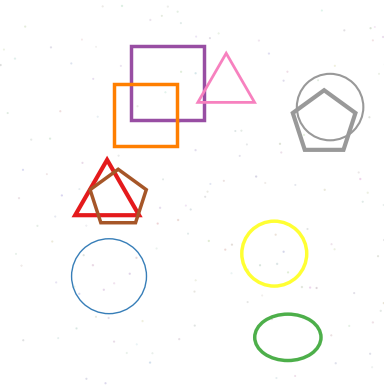[{"shape": "triangle", "thickness": 3, "radius": 0.48, "center": [0.278, 0.489]}, {"shape": "circle", "thickness": 1, "radius": 0.49, "center": [0.283, 0.283]}, {"shape": "oval", "thickness": 2.5, "radius": 0.43, "center": [0.748, 0.124]}, {"shape": "square", "thickness": 2.5, "radius": 0.47, "center": [0.435, 0.784]}, {"shape": "square", "thickness": 2.5, "radius": 0.4, "center": [0.378, 0.702]}, {"shape": "circle", "thickness": 2.5, "radius": 0.42, "center": [0.712, 0.341]}, {"shape": "pentagon", "thickness": 2.5, "radius": 0.38, "center": [0.307, 0.484]}, {"shape": "triangle", "thickness": 2, "radius": 0.43, "center": [0.588, 0.777]}, {"shape": "pentagon", "thickness": 3, "radius": 0.43, "center": [0.842, 0.68]}, {"shape": "circle", "thickness": 1.5, "radius": 0.43, "center": [0.857, 0.722]}]